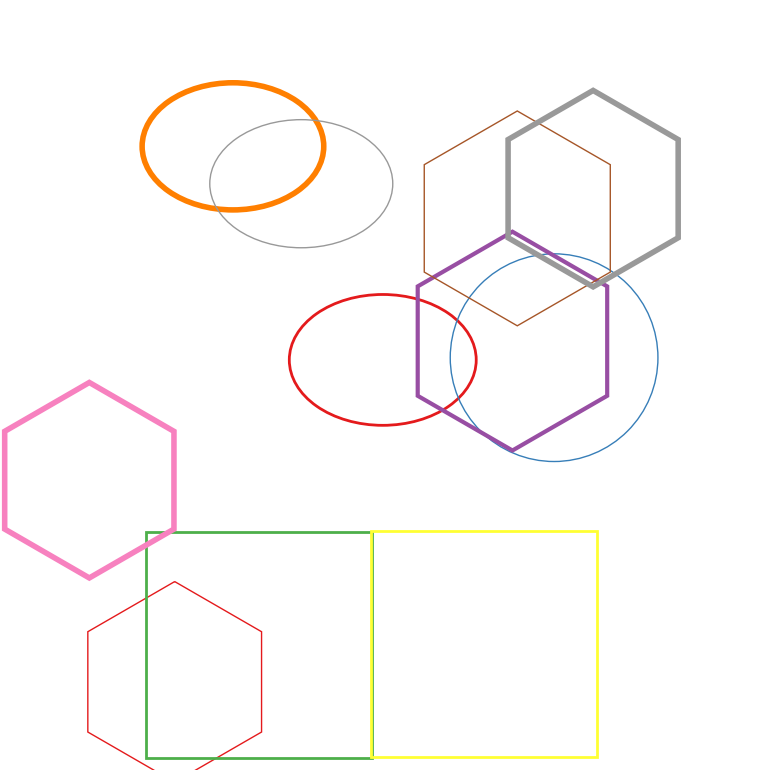[{"shape": "hexagon", "thickness": 0.5, "radius": 0.65, "center": [0.227, 0.114]}, {"shape": "oval", "thickness": 1, "radius": 0.61, "center": [0.497, 0.533]}, {"shape": "circle", "thickness": 0.5, "radius": 0.67, "center": [0.72, 0.536]}, {"shape": "square", "thickness": 1, "radius": 0.73, "center": [0.337, 0.162]}, {"shape": "hexagon", "thickness": 1.5, "radius": 0.71, "center": [0.666, 0.557]}, {"shape": "oval", "thickness": 2, "radius": 0.59, "center": [0.303, 0.81]}, {"shape": "square", "thickness": 1, "radius": 0.73, "center": [0.628, 0.164]}, {"shape": "hexagon", "thickness": 0.5, "radius": 0.7, "center": [0.672, 0.716]}, {"shape": "hexagon", "thickness": 2, "radius": 0.63, "center": [0.116, 0.376]}, {"shape": "hexagon", "thickness": 2, "radius": 0.64, "center": [0.77, 0.755]}, {"shape": "oval", "thickness": 0.5, "radius": 0.59, "center": [0.391, 0.761]}]